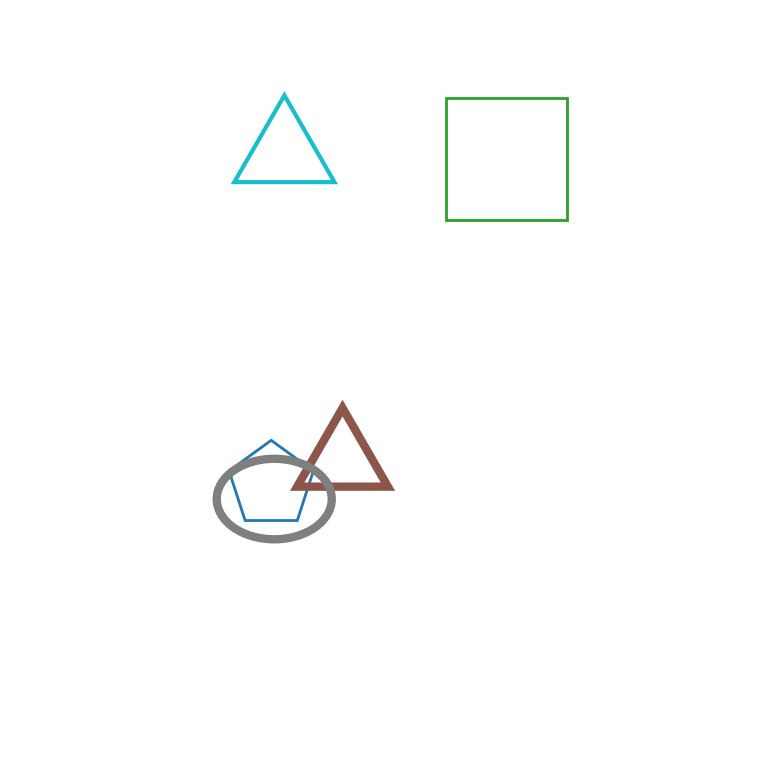[{"shape": "pentagon", "thickness": 1, "radius": 0.29, "center": [0.352, 0.371]}, {"shape": "square", "thickness": 1, "radius": 0.39, "center": [0.658, 0.794]}, {"shape": "triangle", "thickness": 3, "radius": 0.34, "center": [0.445, 0.402]}, {"shape": "oval", "thickness": 3, "radius": 0.37, "center": [0.356, 0.352]}, {"shape": "triangle", "thickness": 1.5, "radius": 0.38, "center": [0.369, 0.801]}]